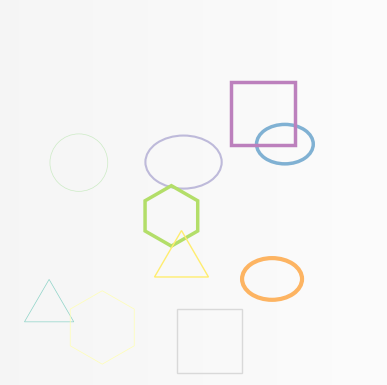[{"shape": "triangle", "thickness": 0.5, "radius": 0.37, "center": [0.127, 0.201]}, {"shape": "hexagon", "thickness": 0.5, "radius": 0.48, "center": [0.264, 0.149]}, {"shape": "oval", "thickness": 1.5, "radius": 0.49, "center": [0.474, 0.579]}, {"shape": "oval", "thickness": 2.5, "radius": 0.37, "center": [0.735, 0.626]}, {"shape": "oval", "thickness": 3, "radius": 0.39, "center": [0.702, 0.275]}, {"shape": "hexagon", "thickness": 2.5, "radius": 0.39, "center": [0.442, 0.439]}, {"shape": "square", "thickness": 1, "radius": 0.42, "center": [0.541, 0.115]}, {"shape": "square", "thickness": 2.5, "radius": 0.41, "center": [0.679, 0.705]}, {"shape": "circle", "thickness": 0.5, "radius": 0.37, "center": [0.204, 0.578]}, {"shape": "triangle", "thickness": 1, "radius": 0.4, "center": [0.468, 0.321]}]